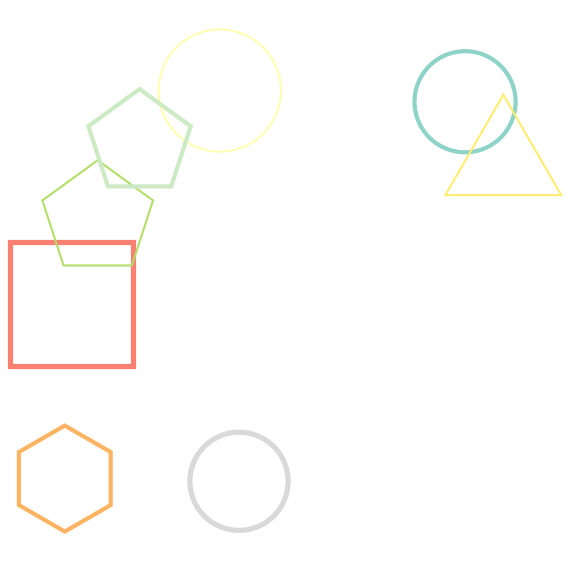[{"shape": "circle", "thickness": 2, "radius": 0.44, "center": [0.805, 0.823]}, {"shape": "circle", "thickness": 1, "radius": 0.53, "center": [0.381, 0.842]}, {"shape": "square", "thickness": 2.5, "radius": 0.53, "center": [0.124, 0.473]}, {"shape": "hexagon", "thickness": 2, "radius": 0.46, "center": [0.112, 0.17]}, {"shape": "pentagon", "thickness": 1, "radius": 0.5, "center": [0.169, 0.621]}, {"shape": "circle", "thickness": 2.5, "radius": 0.43, "center": [0.414, 0.166]}, {"shape": "pentagon", "thickness": 2, "radius": 0.47, "center": [0.242, 0.752]}, {"shape": "triangle", "thickness": 1, "radius": 0.58, "center": [0.872, 0.719]}]